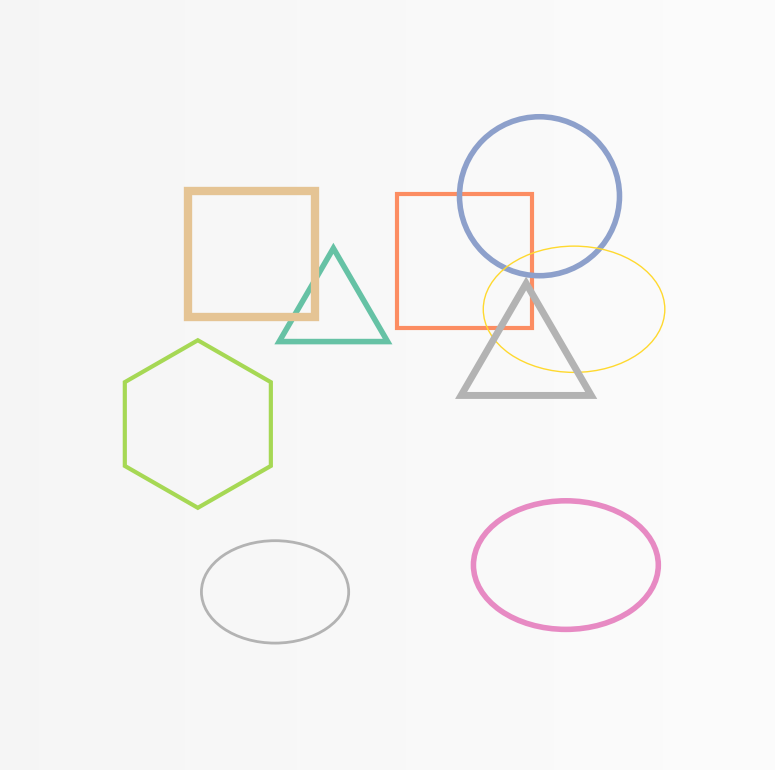[{"shape": "triangle", "thickness": 2, "radius": 0.4, "center": [0.43, 0.597]}, {"shape": "square", "thickness": 1.5, "radius": 0.43, "center": [0.599, 0.661]}, {"shape": "circle", "thickness": 2, "radius": 0.52, "center": [0.696, 0.745]}, {"shape": "oval", "thickness": 2, "radius": 0.6, "center": [0.73, 0.266]}, {"shape": "hexagon", "thickness": 1.5, "radius": 0.54, "center": [0.255, 0.449]}, {"shape": "oval", "thickness": 0.5, "radius": 0.59, "center": [0.741, 0.598]}, {"shape": "square", "thickness": 3, "radius": 0.41, "center": [0.325, 0.67]}, {"shape": "triangle", "thickness": 2.5, "radius": 0.48, "center": [0.679, 0.535]}, {"shape": "oval", "thickness": 1, "radius": 0.48, "center": [0.355, 0.231]}]